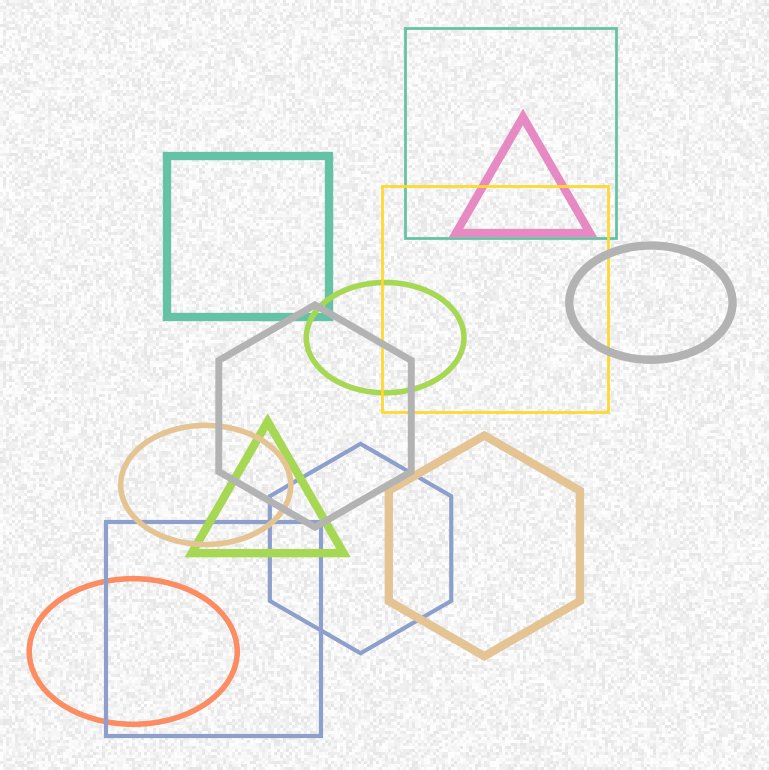[{"shape": "square", "thickness": 1, "radius": 0.68, "center": [0.663, 0.828]}, {"shape": "square", "thickness": 3, "radius": 0.53, "center": [0.322, 0.693]}, {"shape": "oval", "thickness": 2, "radius": 0.68, "center": [0.173, 0.154]}, {"shape": "hexagon", "thickness": 1.5, "radius": 0.68, "center": [0.468, 0.288]}, {"shape": "square", "thickness": 1.5, "radius": 0.7, "center": [0.277, 0.183]}, {"shape": "triangle", "thickness": 3, "radius": 0.5, "center": [0.679, 0.748]}, {"shape": "triangle", "thickness": 3, "radius": 0.57, "center": [0.348, 0.339]}, {"shape": "oval", "thickness": 2, "radius": 0.51, "center": [0.5, 0.562]}, {"shape": "square", "thickness": 1, "radius": 0.73, "center": [0.643, 0.611]}, {"shape": "oval", "thickness": 2, "radius": 0.55, "center": [0.267, 0.37]}, {"shape": "hexagon", "thickness": 3, "radius": 0.72, "center": [0.629, 0.291]}, {"shape": "hexagon", "thickness": 2.5, "radius": 0.72, "center": [0.409, 0.46]}, {"shape": "oval", "thickness": 3, "radius": 0.53, "center": [0.845, 0.607]}]